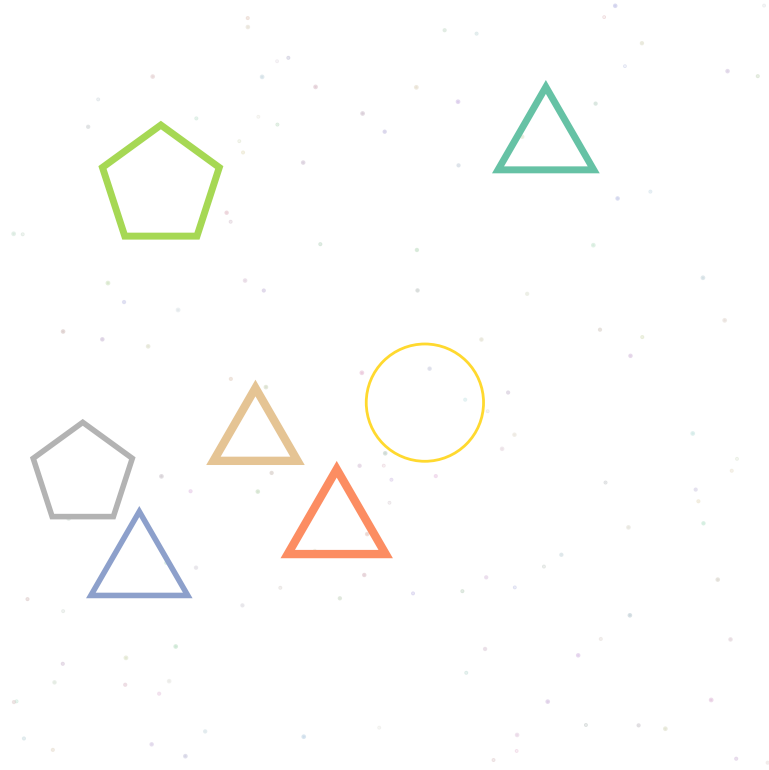[{"shape": "triangle", "thickness": 2.5, "radius": 0.36, "center": [0.709, 0.815]}, {"shape": "triangle", "thickness": 3, "radius": 0.37, "center": [0.437, 0.317]}, {"shape": "triangle", "thickness": 2, "radius": 0.36, "center": [0.181, 0.263]}, {"shape": "pentagon", "thickness": 2.5, "radius": 0.4, "center": [0.209, 0.758]}, {"shape": "circle", "thickness": 1, "radius": 0.38, "center": [0.552, 0.477]}, {"shape": "triangle", "thickness": 3, "radius": 0.32, "center": [0.332, 0.433]}, {"shape": "pentagon", "thickness": 2, "radius": 0.34, "center": [0.107, 0.384]}]